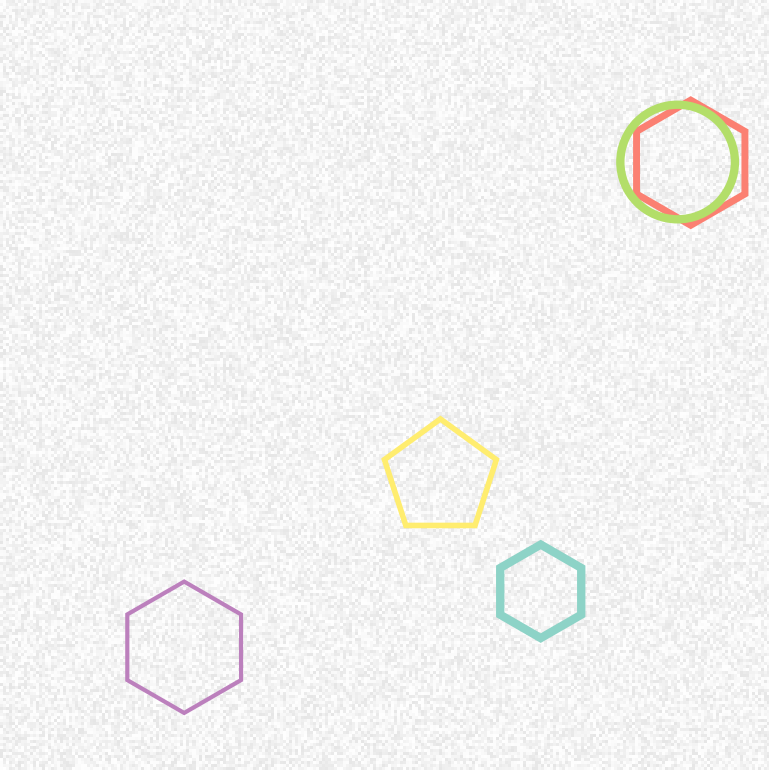[{"shape": "hexagon", "thickness": 3, "radius": 0.3, "center": [0.702, 0.232]}, {"shape": "hexagon", "thickness": 2.5, "radius": 0.41, "center": [0.897, 0.789]}, {"shape": "circle", "thickness": 3, "radius": 0.37, "center": [0.88, 0.79]}, {"shape": "hexagon", "thickness": 1.5, "radius": 0.43, "center": [0.239, 0.159]}, {"shape": "pentagon", "thickness": 2, "radius": 0.38, "center": [0.572, 0.379]}]